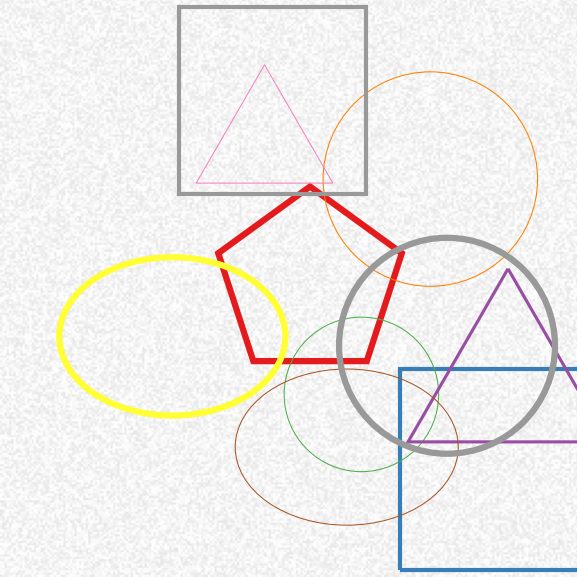[{"shape": "pentagon", "thickness": 3, "radius": 0.84, "center": [0.537, 0.509]}, {"shape": "square", "thickness": 2, "radius": 0.87, "center": [0.867, 0.186]}, {"shape": "circle", "thickness": 0.5, "radius": 0.67, "center": [0.626, 0.316]}, {"shape": "triangle", "thickness": 1.5, "radius": 1.0, "center": [0.88, 0.334]}, {"shape": "circle", "thickness": 0.5, "radius": 0.93, "center": [0.745, 0.689]}, {"shape": "oval", "thickness": 3, "radius": 0.98, "center": [0.298, 0.417]}, {"shape": "oval", "thickness": 0.5, "radius": 0.97, "center": [0.6, 0.225]}, {"shape": "triangle", "thickness": 0.5, "radius": 0.68, "center": [0.458, 0.75]}, {"shape": "square", "thickness": 2, "radius": 0.81, "center": [0.472, 0.825]}, {"shape": "circle", "thickness": 3, "radius": 0.93, "center": [0.774, 0.4]}]